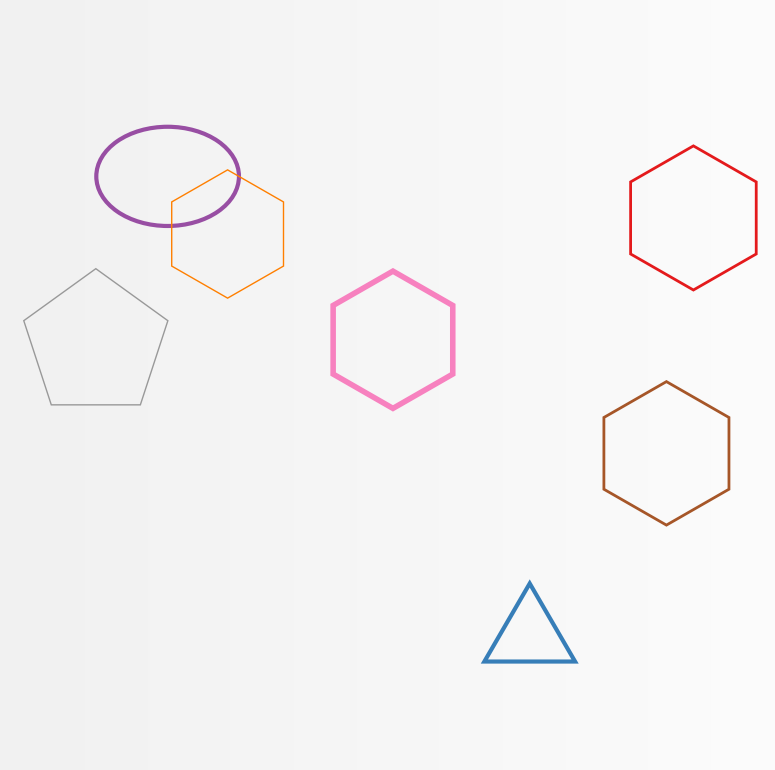[{"shape": "hexagon", "thickness": 1, "radius": 0.47, "center": [0.895, 0.717]}, {"shape": "triangle", "thickness": 1.5, "radius": 0.34, "center": [0.684, 0.175]}, {"shape": "oval", "thickness": 1.5, "radius": 0.46, "center": [0.216, 0.771]}, {"shape": "hexagon", "thickness": 0.5, "radius": 0.42, "center": [0.294, 0.696]}, {"shape": "hexagon", "thickness": 1, "radius": 0.47, "center": [0.86, 0.411]}, {"shape": "hexagon", "thickness": 2, "radius": 0.45, "center": [0.507, 0.559]}, {"shape": "pentagon", "thickness": 0.5, "radius": 0.49, "center": [0.124, 0.553]}]